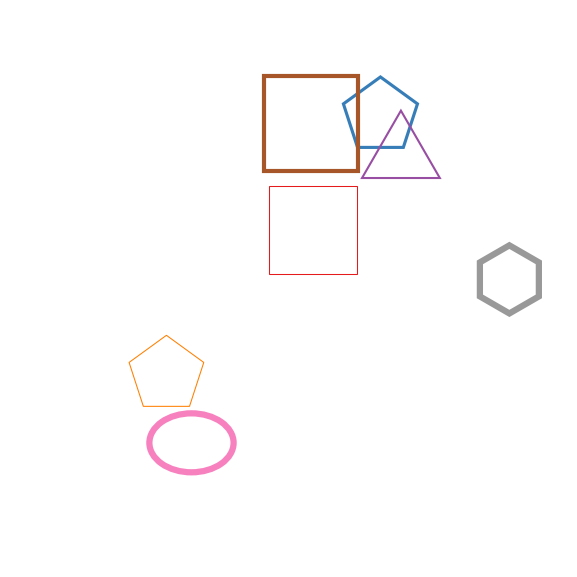[{"shape": "square", "thickness": 0.5, "radius": 0.38, "center": [0.543, 0.601]}, {"shape": "pentagon", "thickness": 1.5, "radius": 0.34, "center": [0.659, 0.798]}, {"shape": "triangle", "thickness": 1, "radius": 0.39, "center": [0.694, 0.73]}, {"shape": "pentagon", "thickness": 0.5, "radius": 0.34, "center": [0.288, 0.351]}, {"shape": "square", "thickness": 2, "radius": 0.41, "center": [0.539, 0.785]}, {"shape": "oval", "thickness": 3, "radius": 0.36, "center": [0.332, 0.232]}, {"shape": "hexagon", "thickness": 3, "radius": 0.29, "center": [0.882, 0.515]}]